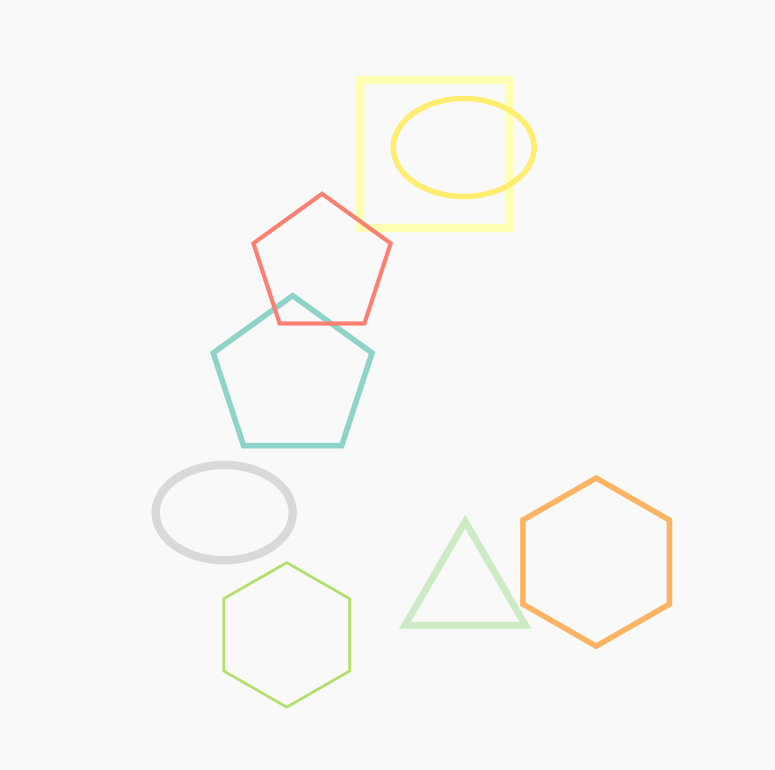[{"shape": "pentagon", "thickness": 2, "radius": 0.54, "center": [0.378, 0.508]}, {"shape": "square", "thickness": 3, "radius": 0.48, "center": [0.561, 0.8]}, {"shape": "pentagon", "thickness": 1.5, "radius": 0.47, "center": [0.416, 0.655]}, {"shape": "hexagon", "thickness": 2, "radius": 0.55, "center": [0.769, 0.27]}, {"shape": "hexagon", "thickness": 1, "radius": 0.47, "center": [0.37, 0.176]}, {"shape": "oval", "thickness": 3, "radius": 0.44, "center": [0.289, 0.334]}, {"shape": "triangle", "thickness": 2.5, "radius": 0.45, "center": [0.6, 0.233]}, {"shape": "oval", "thickness": 2, "radius": 0.45, "center": [0.598, 0.808]}]